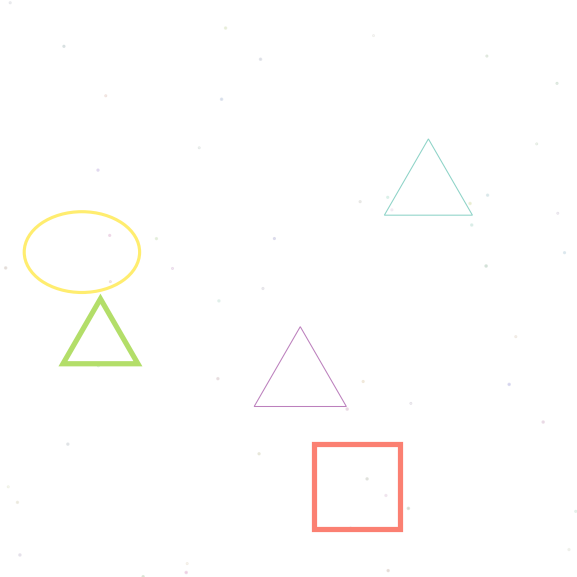[{"shape": "triangle", "thickness": 0.5, "radius": 0.44, "center": [0.742, 0.671]}, {"shape": "square", "thickness": 2.5, "radius": 0.37, "center": [0.618, 0.157]}, {"shape": "triangle", "thickness": 2.5, "radius": 0.37, "center": [0.174, 0.407]}, {"shape": "triangle", "thickness": 0.5, "radius": 0.46, "center": [0.52, 0.341]}, {"shape": "oval", "thickness": 1.5, "radius": 0.5, "center": [0.142, 0.563]}]